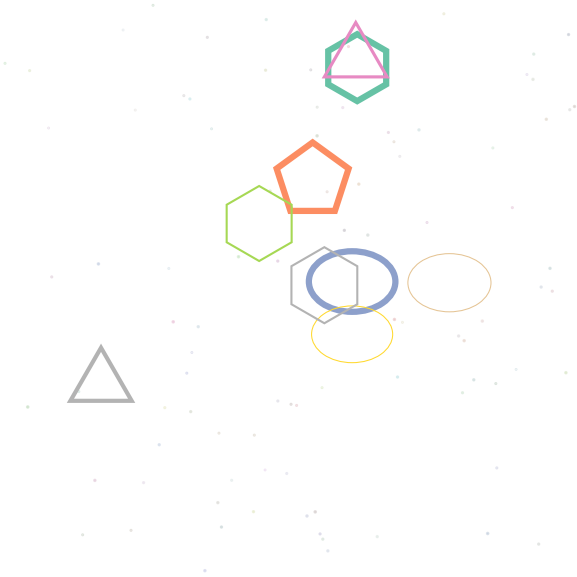[{"shape": "hexagon", "thickness": 3, "radius": 0.29, "center": [0.619, 0.882]}, {"shape": "pentagon", "thickness": 3, "radius": 0.33, "center": [0.541, 0.687]}, {"shape": "oval", "thickness": 3, "radius": 0.37, "center": [0.61, 0.512]}, {"shape": "triangle", "thickness": 1.5, "radius": 0.31, "center": [0.616, 0.897]}, {"shape": "hexagon", "thickness": 1, "radius": 0.32, "center": [0.449, 0.612]}, {"shape": "oval", "thickness": 0.5, "radius": 0.35, "center": [0.61, 0.42]}, {"shape": "oval", "thickness": 0.5, "radius": 0.36, "center": [0.778, 0.51]}, {"shape": "triangle", "thickness": 2, "radius": 0.31, "center": [0.175, 0.336]}, {"shape": "hexagon", "thickness": 1, "radius": 0.33, "center": [0.562, 0.505]}]